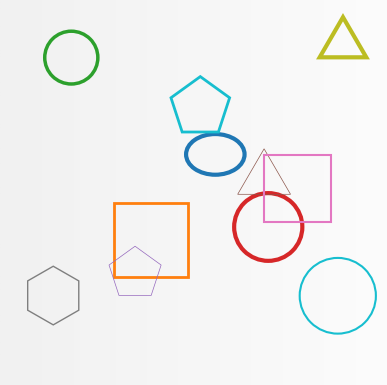[{"shape": "oval", "thickness": 3, "radius": 0.38, "center": [0.556, 0.599]}, {"shape": "square", "thickness": 2, "radius": 0.48, "center": [0.389, 0.376]}, {"shape": "circle", "thickness": 2.5, "radius": 0.34, "center": [0.184, 0.85]}, {"shape": "circle", "thickness": 3, "radius": 0.44, "center": [0.692, 0.41]}, {"shape": "pentagon", "thickness": 0.5, "radius": 0.35, "center": [0.349, 0.29]}, {"shape": "triangle", "thickness": 0.5, "radius": 0.39, "center": [0.682, 0.535]}, {"shape": "square", "thickness": 1.5, "radius": 0.44, "center": [0.767, 0.511]}, {"shape": "hexagon", "thickness": 1, "radius": 0.38, "center": [0.137, 0.232]}, {"shape": "triangle", "thickness": 3, "radius": 0.35, "center": [0.885, 0.886]}, {"shape": "circle", "thickness": 1.5, "radius": 0.49, "center": [0.872, 0.232]}, {"shape": "pentagon", "thickness": 2, "radius": 0.4, "center": [0.517, 0.721]}]